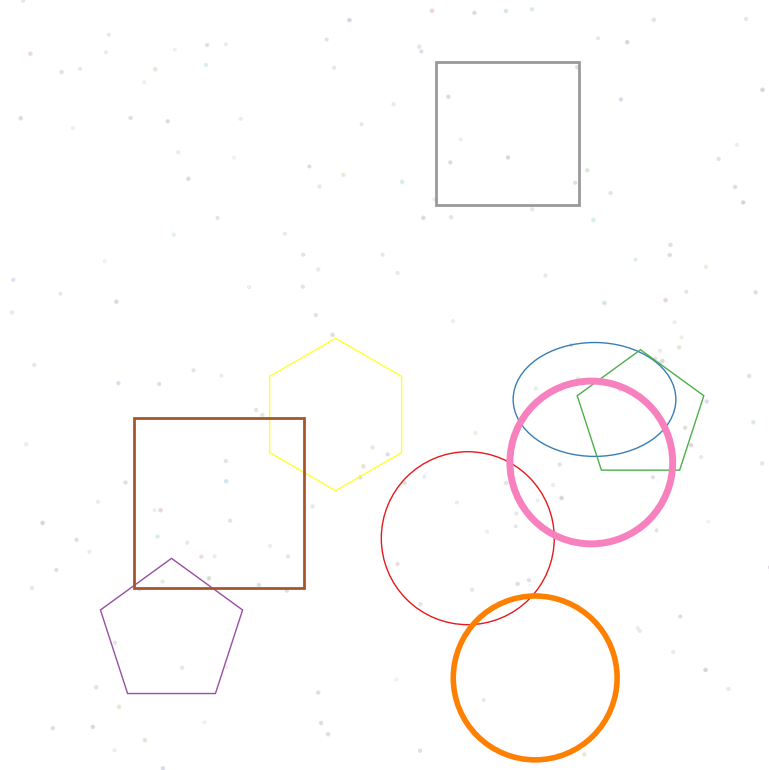[{"shape": "circle", "thickness": 0.5, "radius": 0.56, "center": [0.608, 0.301]}, {"shape": "oval", "thickness": 0.5, "radius": 0.53, "center": [0.772, 0.481]}, {"shape": "pentagon", "thickness": 0.5, "radius": 0.43, "center": [0.832, 0.459]}, {"shape": "pentagon", "thickness": 0.5, "radius": 0.49, "center": [0.223, 0.178]}, {"shape": "circle", "thickness": 2, "radius": 0.53, "center": [0.695, 0.12]}, {"shape": "hexagon", "thickness": 0.5, "radius": 0.49, "center": [0.436, 0.462]}, {"shape": "square", "thickness": 1, "radius": 0.55, "center": [0.285, 0.346]}, {"shape": "circle", "thickness": 2.5, "radius": 0.53, "center": [0.768, 0.399]}, {"shape": "square", "thickness": 1, "radius": 0.46, "center": [0.66, 0.826]}]